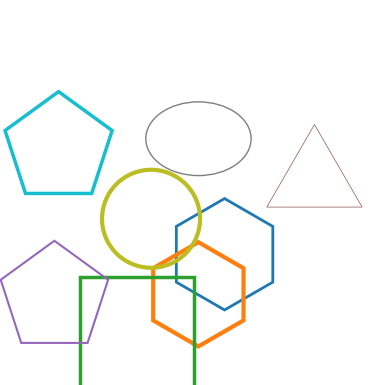[{"shape": "hexagon", "thickness": 2, "radius": 0.72, "center": [0.583, 0.34]}, {"shape": "hexagon", "thickness": 3, "radius": 0.68, "center": [0.515, 0.236]}, {"shape": "square", "thickness": 2.5, "radius": 0.74, "center": [0.356, 0.133]}, {"shape": "pentagon", "thickness": 1.5, "radius": 0.73, "center": [0.141, 0.228]}, {"shape": "triangle", "thickness": 0.5, "radius": 0.71, "center": [0.817, 0.534]}, {"shape": "oval", "thickness": 1, "radius": 0.68, "center": [0.515, 0.64]}, {"shape": "circle", "thickness": 3, "radius": 0.64, "center": [0.392, 0.432]}, {"shape": "pentagon", "thickness": 2.5, "radius": 0.73, "center": [0.152, 0.616]}]